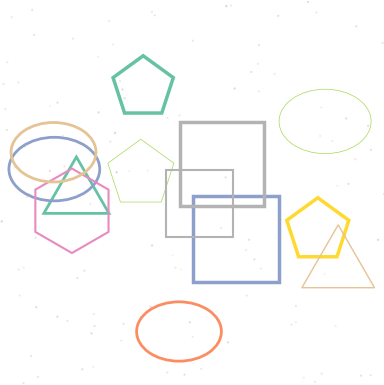[{"shape": "pentagon", "thickness": 2.5, "radius": 0.41, "center": [0.372, 0.773]}, {"shape": "triangle", "thickness": 2, "radius": 0.49, "center": [0.198, 0.495]}, {"shape": "oval", "thickness": 2, "radius": 0.55, "center": [0.465, 0.139]}, {"shape": "square", "thickness": 2.5, "radius": 0.56, "center": [0.613, 0.38]}, {"shape": "oval", "thickness": 2, "radius": 0.59, "center": [0.141, 0.561]}, {"shape": "hexagon", "thickness": 1.5, "radius": 0.55, "center": [0.187, 0.453]}, {"shape": "pentagon", "thickness": 0.5, "radius": 0.45, "center": [0.366, 0.548]}, {"shape": "oval", "thickness": 0.5, "radius": 0.6, "center": [0.844, 0.685]}, {"shape": "pentagon", "thickness": 2.5, "radius": 0.42, "center": [0.825, 0.402]}, {"shape": "triangle", "thickness": 1, "radius": 0.54, "center": [0.878, 0.307]}, {"shape": "oval", "thickness": 2, "radius": 0.55, "center": [0.139, 0.605]}, {"shape": "square", "thickness": 1.5, "radius": 0.43, "center": [0.519, 0.471]}, {"shape": "square", "thickness": 2.5, "radius": 0.55, "center": [0.577, 0.575]}]